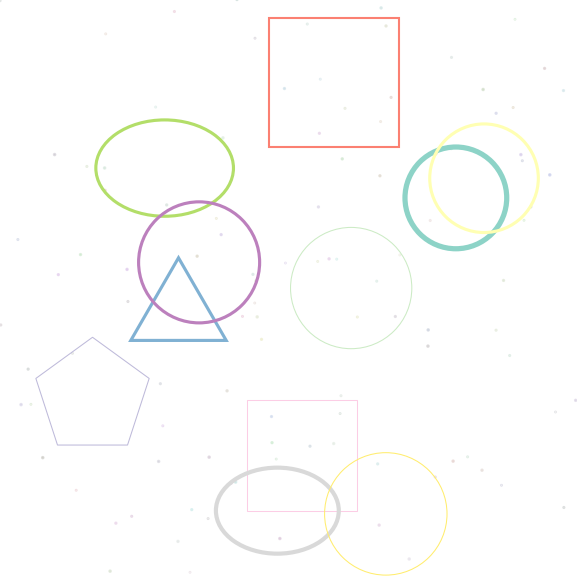[{"shape": "circle", "thickness": 2.5, "radius": 0.44, "center": [0.789, 0.656]}, {"shape": "circle", "thickness": 1.5, "radius": 0.47, "center": [0.838, 0.691]}, {"shape": "pentagon", "thickness": 0.5, "radius": 0.52, "center": [0.16, 0.312]}, {"shape": "square", "thickness": 1, "radius": 0.56, "center": [0.578, 0.856]}, {"shape": "triangle", "thickness": 1.5, "radius": 0.48, "center": [0.309, 0.457]}, {"shape": "oval", "thickness": 1.5, "radius": 0.6, "center": [0.285, 0.708]}, {"shape": "square", "thickness": 0.5, "radius": 0.48, "center": [0.523, 0.211]}, {"shape": "oval", "thickness": 2, "radius": 0.53, "center": [0.48, 0.115]}, {"shape": "circle", "thickness": 1.5, "radius": 0.52, "center": [0.345, 0.545]}, {"shape": "circle", "thickness": 0.5, "radius": 0.53, "center": [0.608, 0.5]}, {"shape": "circle", "thickness": 0.5, "radius": 0.53, "center": [0.668, 0.109]}]